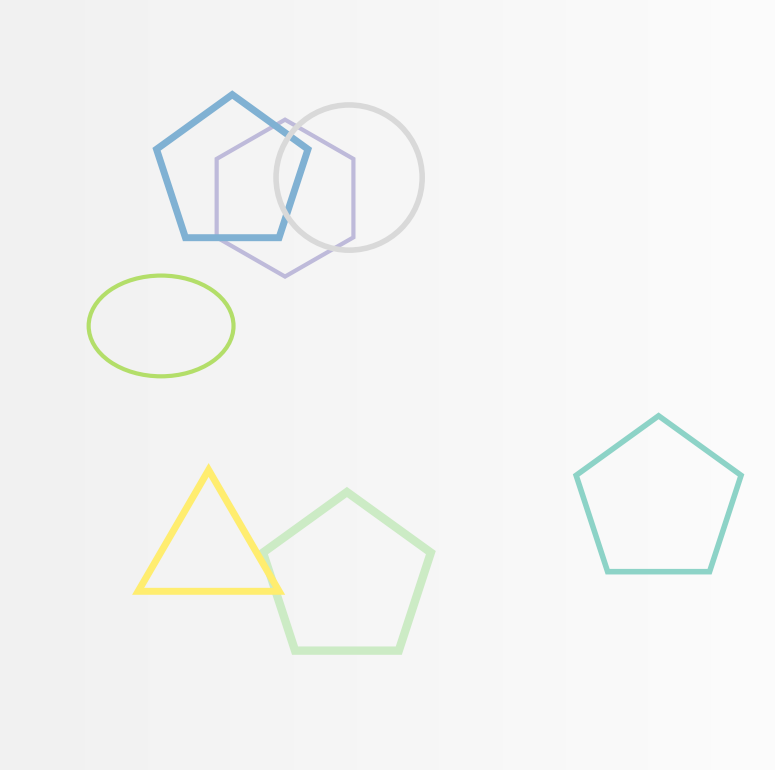[{"shape": "pentagon", "thickness": 2, "radius": 0.56, "center": [0.85, 0.348]}, {"shape": "hexagon", "thickness": 1.5, "radius": 0.51, "center": [0.368, 0.743]}, {"shape": "pentagon", "thickness": 2.5, "radius": 0.51, "center": [0.3, 0.774]}, {"shape": "oval", "thickness": 1.5, "radius": 0.47, "center": [0.208, 0.577]}, {"shape": "circle", "thickness": 2, "radius": 0.47, "center": [0.45, 0.769]}, {"shape": "pentagon", "thickness": 3, "radius": 0.57, "center": [0.448, 0.247]}, {"shape": "triangle", "thickness": 2.5, "radius": 0.53, "center": [0.269, 0.285]}]